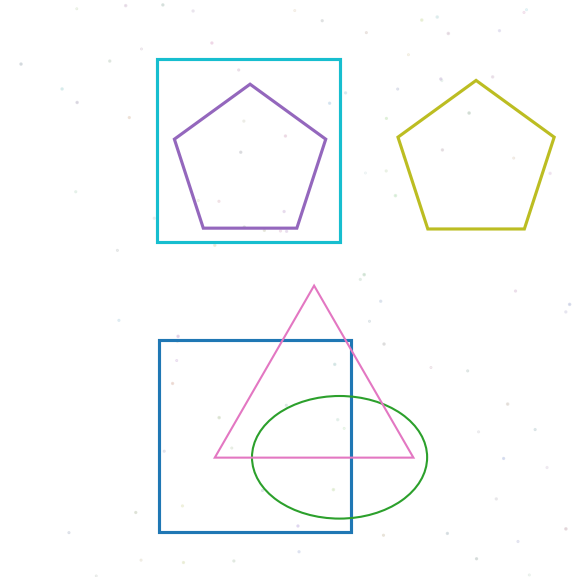[{"shape": "square", "thickness": 1.5, "radius": 0.83, "center": [0.441, 0.244]}, {"shape": "oval", "thickness": 1, "radius": 0.76, "center": [0.588, 0.207]}, {"shape": "pentagon", "thickness": 1.5, "radius": 0.69, "center": [0.433, 0.716]}, {"shape": "triangle", "thickness": 1, "radius": 0.99, "center": [0.544, 0.306]}, {"shape": "pentagon", "thickness": 1.5, "radius": 0.71, "center": [0.824, 0.718]}, {"shape": "square", "thickness": 1.5, "radius": 0.79, "center": [0.43, 0.739]}]